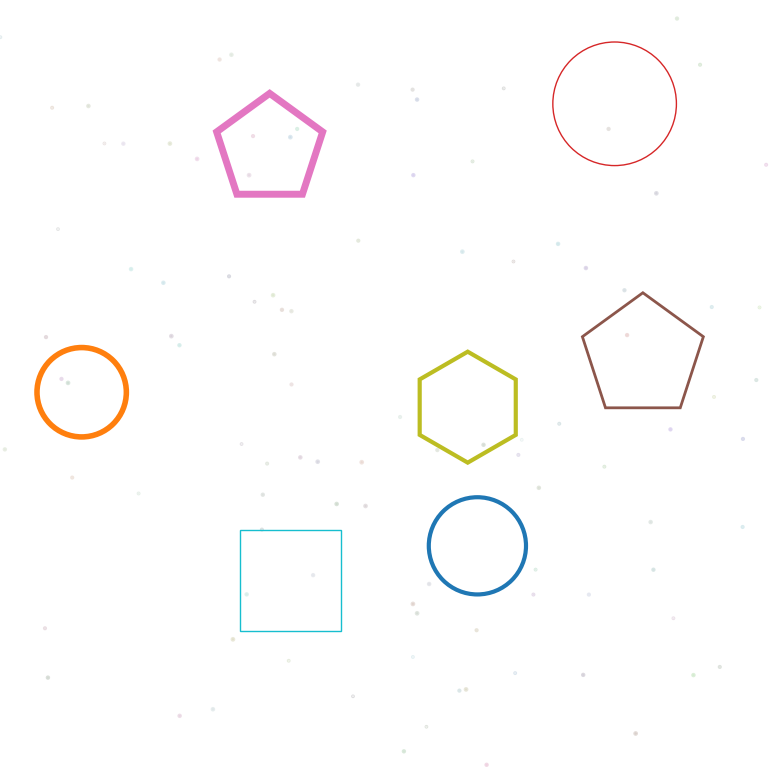[{"shape": "circle", "thickness": 1.5, "radius": 0.32, "center": [0.62, 0.291]}, {"shape": "circle", "thickness": 2, "radius": 0.29, "center": [0.106, 0.491]}, {"shape": "circle", "thickness": 0.5, "radius": 0.4, "center": [0.798, 0.865]}, {"shape": "pentagon", "thickness": 1, "radius": 0.41, "center": [0.835, 0.537]}, {"shape": "pentagon", "thickness": 2.5, "radius": 0.36, "center": [0.35, 0.806]}, {"shape": "hexagon", "thickness": 1.5, "radius": 0.36, "center": [0.607, 0.471]}, {"shape": "square", "thickness": 0.5, "radius": 0.33, "center": [0.377, 0.246]}]